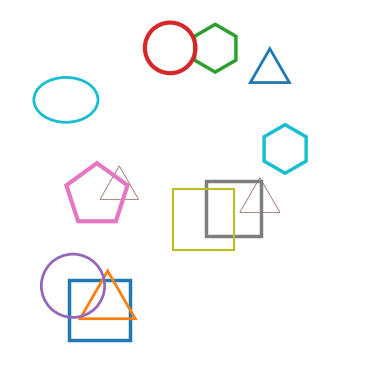[{"shape": "triangle", "thickness": 2, "radius": 0.29, "center": [0.701, 0.815]}, {"shape": "square", "thickness": 2.5, "radius": 0.39, "center": [0.258, 0.195]}, {"shape": "triangle", "thickness": 2, "radius": 0.41, "center": [0.28, 0.213]}, {"shape": "hexagon", "thickness": 2.5, "radius": 0.31, "center": [0.559, 0.875]}, {"shape": "circle", "thickness": 3, "radius": 0.33, "center": [0.442, 0.876]}, {"shape": "circle", "thickness": 2, "radius": 0.41, "center": [0.19, 0.258]}, {"shape": "triangle", "thickness": 0.5, "radius": 0.29, "center": [0.31, 0.511]}, {"shape": "triangle", "thickness": 0.5, "radius": 0.3, "center": [0.675, 0.478]}, {"shape": "pentagon", "thickness": 3, "radius": 0.42, "center": [0.252, 0.493]}, {"shape": "square", "thickness": 2.5, "radius": 0.36, "center": [0.607, 0.459]}, {"shape": "square", "thickness": 1.5, "radius": 0.39, "center": [0.529, 0.43]}, {"shape": "oval", "thickness": 2, "radius": 0.42, "center": [0.171, 0.741]}, {"shape": "hexagon", "thickness": 2.5, "radius": 0.32, "center": [0.741, 0.613]}]